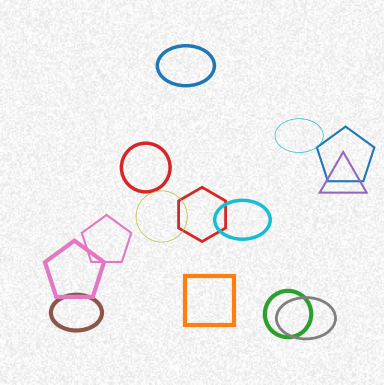[{"shape": "pentagon", "thickness": 1.5, "radius": 0.39, "center": [0.898, 0.593]}, {"shape": "oval", "thickness": 2.5, "radius": 0.37, "center": [0.483, 0.829]}, {"shape": "square", "thickness": 3, "radius": 0.32, "center": [0.543, 0.219]}, {"shape": "circle", "thickness": 3, "radius": 0.3, "center": [0.748, 0.184]}, {"shape": "circle", "thickness": 2.5, "radius": 0.32, "center": [0.379, 0.565]}, {"shape": "hexagon", "thickness": 2, "radius": 0.35, "center": [0.525, 0.443]}, {"shape": "triangle", "thickness": 1.5, "radius": 0.35, "center": [0.891, 0.535]}, {"shape": "oval", "thickness": 3, "radius": 0.33, "center": [0.199, 0.188]}, {"shape": "pentagon", "thickness": 3, "radius": 0.4, "center": [0.193, 0.294]}, {"shape": "pentagon", "thickness": 1.5, "radius": 0.34, "center": [0.277, 0.374]}, {"shape": "oval", "thickness": 2, "radius": 0.38, "center": [0.795, 0.173]}, {"shape": "circle", "thickness": 0.5, "radius": 0.33, "center": [0.42, 0.438]}, {"shape": "oval", "thickness": 0.5, "radius": 0.31, "center": [0.777, 0.648]}, {"shape": "oval", "thickness": 2.5, "radius": 0.36, "center": [0.63, 0.429]}]